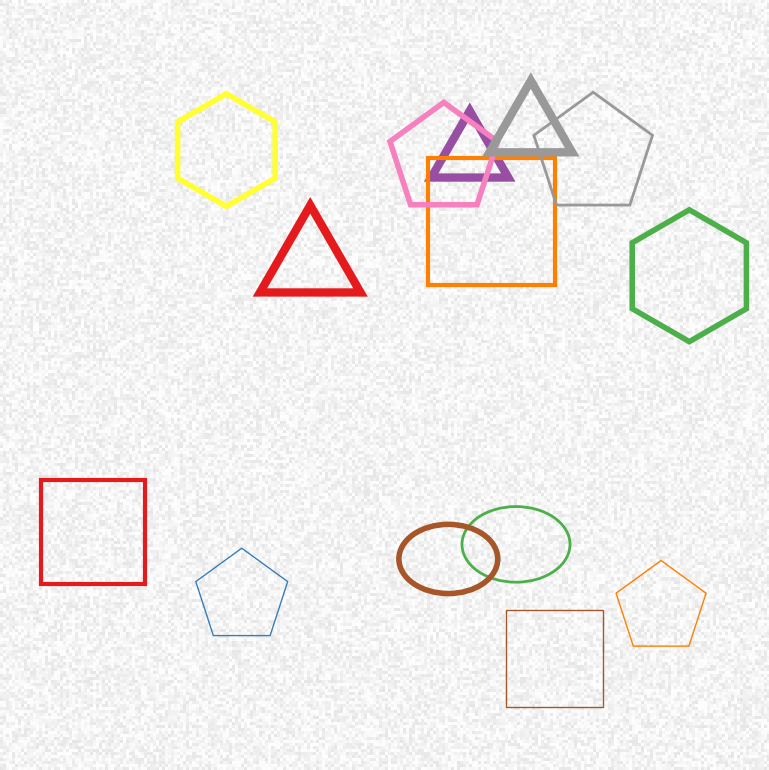[{"shape": "square", "thickness": 1.5, "radius": 0.34, "center": [0.121, 0.309]}, {"shape": "triangle", "thickness": 3, "radius": 0.38, "center": [0.403, 0.658]}, {"shape": "pentagon", "thickness": 0.5, "radius": 0.31, "center": [0.314, 0.225]}, {"shape": "oval", "thickness": 1, "radius": 0.35, "center": [0.67, 0.293]}, {"shape": "hexagon", "thickness": 2, "radius": 0.43, "center": [0.895, 0.642]}, {"shape": "triangle", "thickness": 3, "radius": 0.29, "center": [0.61, 0.798]}, {"shape": "pentagon", "thickness": 0.5, "radius": 0.31, "center": [0.859, 0.211]}, {"shape": "square", "thickness": 1.5, "radius": 0.41, "center": [0.638, 0.712]}, {"shape": "hexagon", "thickness": 2, "radius": 0.37, "center": [0.294, 0.805]}, {"shape": "square", "thickness": 0.5, "radius": 0.32, "center": [0.721, 0.145]}, {"shape": "oval", "thickness": 2, "radius": 0.32, "center": [0.582, 0.274]}, {"shape": "pentagon", "thickness": 2, "radius": 0.37, "center": [0.576, 0.794]}, {"shape": "triangle", "thickness": 3, "radius": 0.31, "center": [0.689, 0.833]}, {"shape": "pentagon", "thickness": 1, "radius": 0.41, "center": [0.77, 0.799]}]